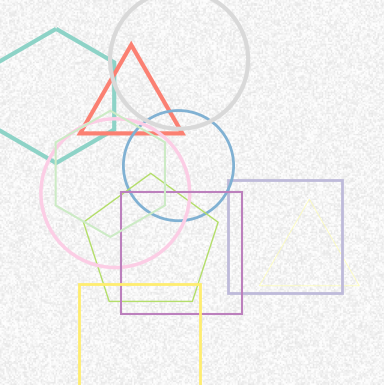[{"shape": "hexagon", "thickness": 3, "radius": 0.87, "center": [0.146, 0.751]}, {"shape": "triangle", "thickness": 0.5, "radius": 0.75, "center": [0.803, 0.333]}, {"shape": "square", "thickness": 2, "radius": 0.74, "center": [0.74, 0.386]}, {"shape": "triangle", "thickness": 3, "radius": 0.77, "center": [0.341, 0.73]}, {"shape": "circle", "thickness": 2, "radius": 0.72, "center": [0.464, 0.57]}, {"shape": "pentagon", "thickness": 1, "radius": 0.92, "center": [0.392, 0.366]}, {"shape": "circle", "thickness": 2.5, "radius": 0.97, "center": [0.299, 0.498]}, {"shape": "circle", "thickness": 3, "radius": 0.9, "center": [0.465, 0.845]}, {"shape": "square", "thickness": 1.5, "radius": 0.79, "center": [0.471, 0.343]}, {"shape": "hexagon", "thickness": 1.5, "radius": 0.82, "center": [0.287, 0.548]}, {"shape": "square", "thickness": 2, "radius": 0.78, "center": [0.362, 0.105]}]